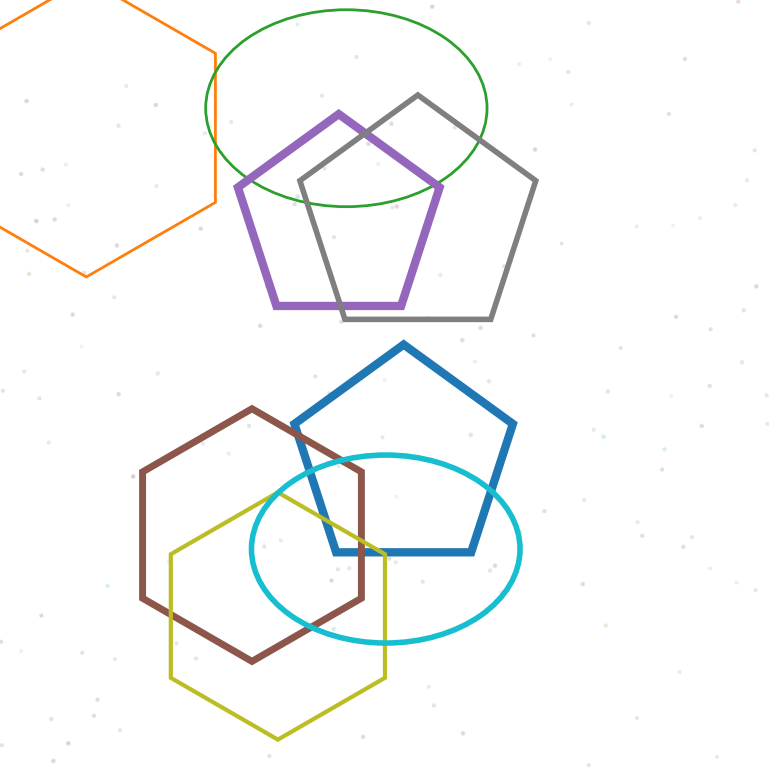[{"shape": "pentagon", "thickness": 3, "radius": 0.75, "center": [0.524, 0.403]}, {"shape": "hexagon", "thickness": 1, "radius": 0.97, "center": [0.112, 0.834]}, {"shape": "oval", "thickness": 1, "radius": 0.91, "center": [0.45, 0.859]}, {"shape": "pentagon", "thickness": 3, "radius": 0.69, "center": [0.44, 0.714]}, {"shape": "hexagon", "thickness": 2.5, "radius": 0.82, "center": [0.327, 0.305]}, {"shape": "pentagon", "thickness": 2, "radius": 0.81, "center": [0.543, 0.716]}, {"shape": "hexagon", "thickness": 1.5, "radius": 0.8, "center": [0.361, 0.2]}, {"shape": "oval", "thickness": 2, "radius": 0.87, "center": [0.501, 0.287]}]